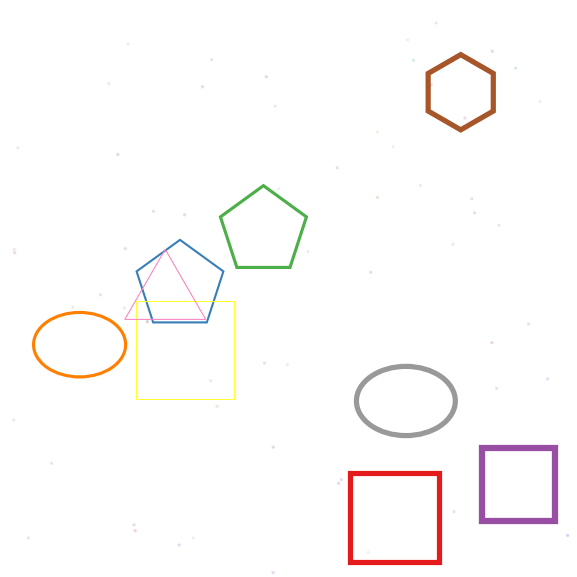[{"shape": "square", "thickness": 2.5, "radius": 0.38, "center": [0.683, 0.103]}, {"shape": "pentagon", "thickness": 1, "radius": 0.4, "center": [0.312, 0.505]}, {"shape": "pentagon", "thickness": 1.5, "radius": 0.39, "center": [0.456, 0.599]}, {"shape": "square", "thickness": 3, "radius": 0.32, "center": [0.898, 0.16]}, {"shape": "oval", "thickness": 1.5, "radius": 0.4, "center": [0.138, 0.402]}, {"shape": "square", "thickness": 0.5, "radius": 0.43, "center": [0.32, 0.393]}, {"shape": "hexagon", "thickness": 2.5, "radius": 0.33, "center": [0.798, 0.839]}, {"shape": "triangle", "thickness": 0.5, "radius": 0.4, "center": [0.286, 0.487]}, {"shape": "oval", "thickness": 2.5, "radius": 0.43, "center": [0.703, 0.305]}]